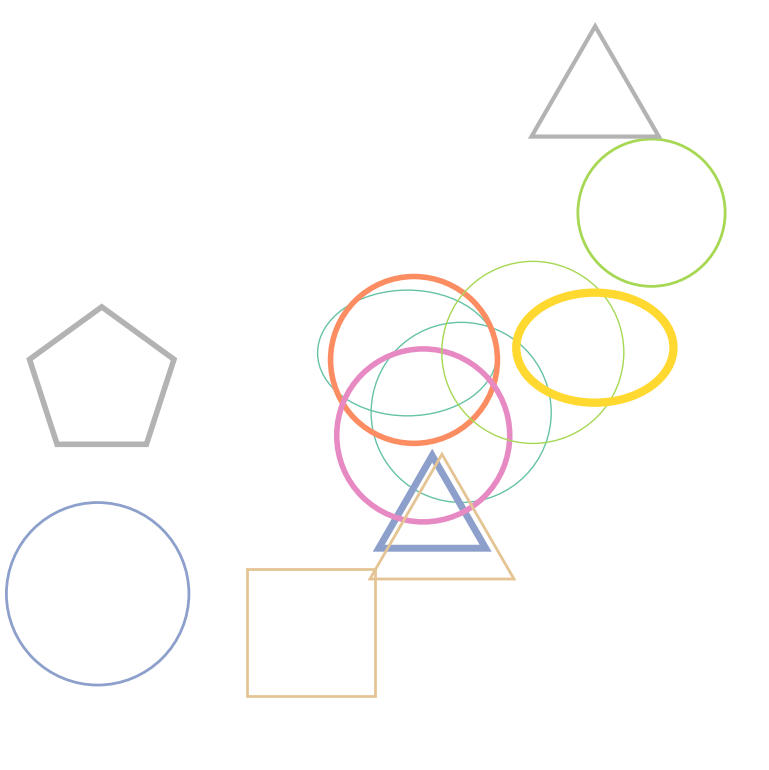[{"shape": "oval", "thickness": 0.5, "radius": 0.58, "center": [0.529, 0.542]}, {"shape": "circle", "thickness": 0.5, "radius": 0.58, "center": [0.599, 0.464]}, {"shape": "circle", "thickness": 2, "radius": 0.54, "center": [0.538, 0.533]}, {"shape": "circle", "thickness": 1, "radius": 0.59, "center": [0.127, 0.229]}, {"shape": "triangle", "thickness": 2.5, "radius": 0.4, "center": [0.561, 0.328]}, {"shape": "circle", "thickness": 2, "radius": 0.56, "center": [0.55, 0.435]}, {"shape": "circle", "thickness": 0.5, "radius": 0.59, "center": [0.692, 0.542]}, {"shape": "circle", "thickness": 1, "radius": 0.48, "center": [0.846, 0.724]}, {"shape": "oval", "thickness": 3, "radius": 0.51, "center": [0.773, 0.548]}, {"shape": "square", "thickness": 1, "radius": 0.42, "center": [0.404, 0.179]}, {"shape": "triangle", "thickness": 1, "radius": 0.54, "center": [0.574, 0.302]}, {"shape": "triangle", "thickness": 1.5, "radius": 0.48, "center": [0.773, 0.87]}, {"shape": "pentagon", "thickness": 2, "radius": 0.49, "center": [0.132, 0.503]}]